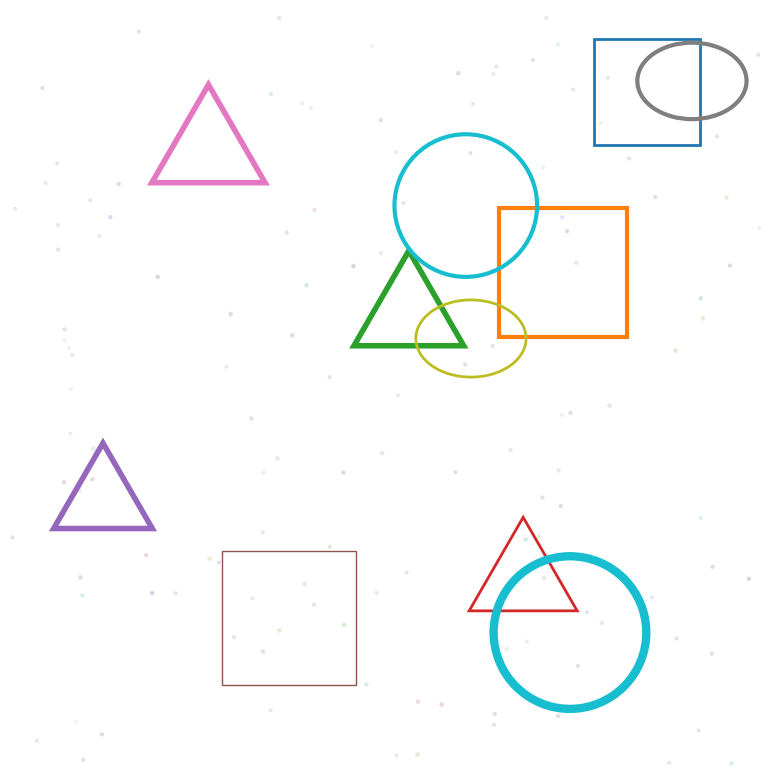[{"shape": "square", "thickness": 1, "radius": 0.34, "center": [0.84, 0.881]}, {"shape": "square", "thickness": 1.5, "radius": 0.42, "center": [0.731, 0.646]}, {"shape": "triangle", "thickness": 2, "radius": 0.41, "center": [0.531, 0.592]}, {"shape": "triangle", "thickness": 1, "radius": 0.4, "center": [0.679, 0.247]}, {"shape": "triangle", "thickness": 2, "radius": 0.37, "center": [0.134, 0.351]}, {"shape": "square", "thickness": 0.5, "radius": 0.44, "center": [0.375, 0.198]}, {"shape": "triangle", "thickness": 2, "radius": 0.42, "center": [0.271, 0.805]}, {"shape": "oval", "thickness": 1.5, "radius": 0.35, "center": [0.899, 0.895]}, {"shape": "oval", "thickness": 1, "radius": 0.36, "center": [0.612, 0.56]}, {"shape": "circle", "thickness": 3, "radius": 0.5, "center": [0.74, 0.178]}, {"shape": "circle", "thickness": 1.5, "radius": 0.46, "center": [0.605, 0.733]}]